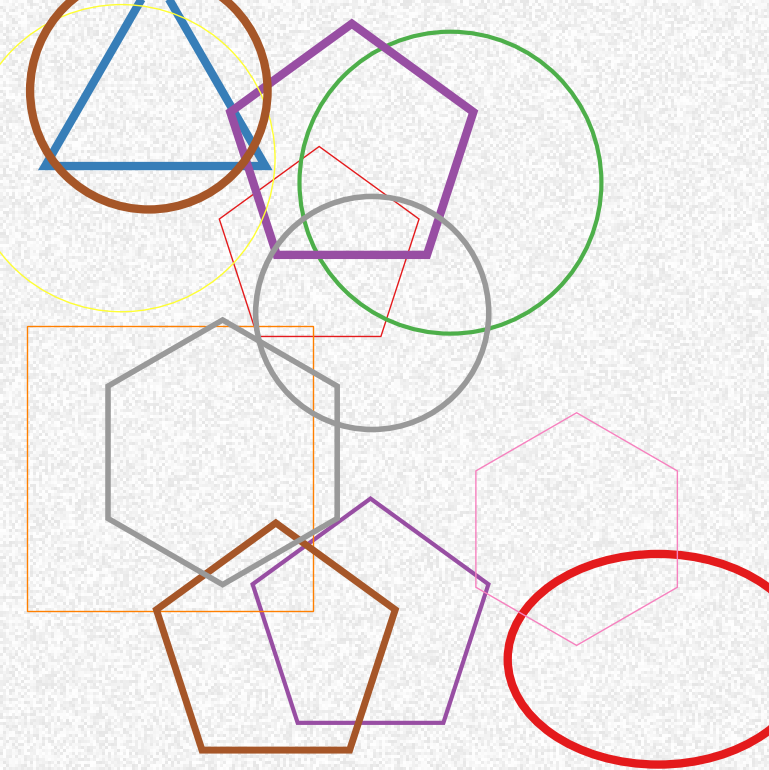[{"shape": "oval", "thickness": 3, "radius": 0.98, "center": [0.855, 0.144]}, {"shape": "pentagon", "thickness": 0.5, "radius": 0.68, "center": [0.415, 0.673]}, {"shape": "triangle", "thickness": 3, "radius": 0.83, "center": [0.202, 0.867]}, {"shape": "circle", "thickness": 1.5, "radius": 0.98, "center": [0.585, 0.763]}, {"shape": "pentagon", "thickness": 3, "radius": 0.83, "center": [0.457, 0.803]}, {"shape": "pentagon", "thickness": 1.5, "radius": 0.81, "center": [0.481, 0.192]}, {"shape": "square", "thickness": 0.5, "radius": 0.93, "center": [0.221, 0.392]}, {"shape": "circle", "thickness": 0.5, "radius": 1.0, "center": [0.158, 0.795]}, {"shape": "pentagon", "thickness": 2.5, "radius": 0.82, "center": [0.358, 0.158]}, {"shape": "circle", "thickness": 3, "radius": 0.77, "center": [0.193, 0.882]}, {"shape": "hexagon", "thickness": 0.5, "radius": 0.76, "center": [0.749, 0.313]}, {"shape": "circle", "thickness": 2, "radius": 0.76, "center": [0.483, 0.594]}, {"shape": "hexagon", "thickness": 2, "radius": 0.86, "center": [0.289, 0.413]}]